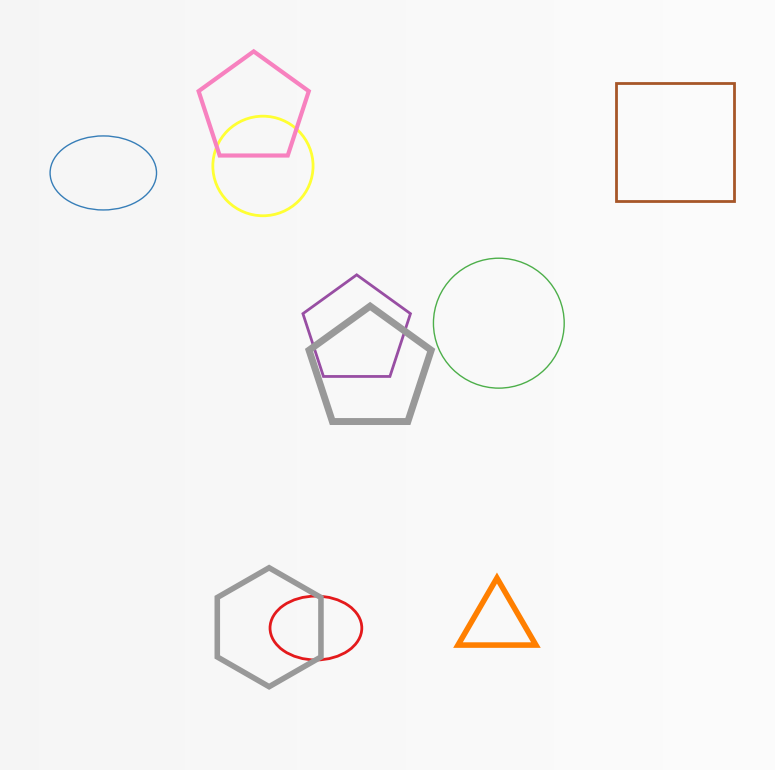[{"shape": "oval", "thickness": 1, "radius": 0.3, "center": [0.408, 0.184]}, {"shape": "oval", "thickness": 0.5, "radius": 0.34, "center": [0.133, 0.775]}, {"shape": "circle", "thickness": 0.5, "radius": 0.42, "center": [0.644, 0.58]}, {"shape": "pentagon", "thickness": 1, "radius": 0.36, "center": [0.46, 0.57]}, {"shape": "triangle", "thickness": 2, "radius": 0.29, "center": [0.641, 0.191]}, {"shape": "circle", "thickness": 1, "radius": 0.32, "center": [0.339, 0.784]}, {"shape": "square", "thickness": 1, "radius": 0.38, "center": [0.871, 0.816]}, {"shape": "pentagon", "thickness": 1.5, "radius": 0.37, "center": [0.327, 0.859]}, {"shape": "pentagon", "thickness": 2.5, "radius": 0.41, "center": [0.478, 0.52]}, {"shape": "hexagon", "thickness": 2, "radius": 0.39, "center": [0.347, 0.185]}]